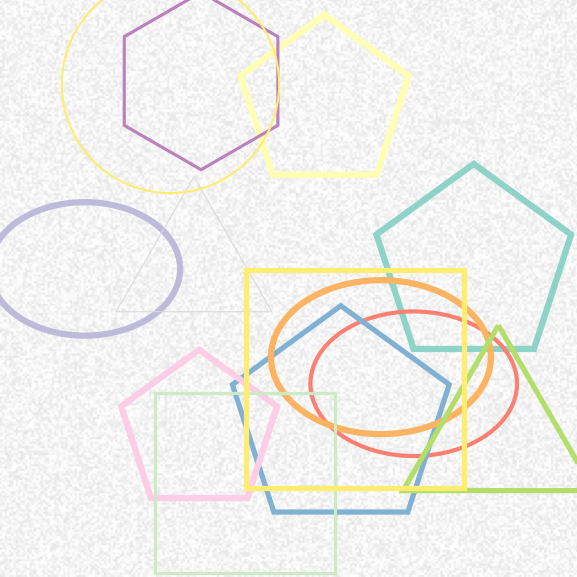[{"shape": "pentagon", "thickness": 3, "radius": 0.89, "center": [0.82, 0.538]}, {"shape": "pentagon", "thickness": 3, "radius": 0.77, "center": [0.562, 0.82]}, {"shape": "oval", "thickness": 3, "radius": 0.83, "center": [0.147, 0.534]}, {"shape": "oval", "thickness": 2, "radius": 0.89, "center": [0.716, 0.335]}, {"shape": "pentagon", "thickness": 2.5, "radius": 0.99, "center": [0.59, 0.272]}, {"shape": "oval", "thickness": 3, "radius": 0.95, "center": [0.66, 0.381]}, {"shape": "triangle", "thickness": 2.5, "radius": 0.95, "center": [0.863, 0.245]}, {"shape": "pentagon", "thickness": 3, "radius": 0.71, "center": [0.345, 0.252]}, {"shape": "triangle", "thickness": 0.5, "radius": 0.78, "center": [0.336, 0.537]}, {"shape": "hexagon", "thickness": 1.5, "radius": 0.77, "center": [0.348, 0.859]}, {"shape": "square", "thickness": 1.5, "radius": 0.78, "center": [0.424, 0.163]}, {"shape": "circle", "thickness": 1, "radius": 0.94, "center": [0.295, 0.853]}, {"shape": "square", "thickness": 2.5, "radius": 0.94, "center": [0.614, 0.343]}]